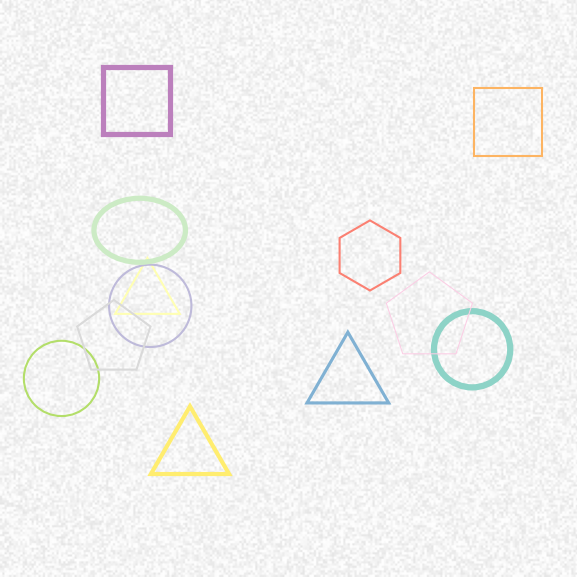[{"shape": "circle", "thickness": 3, "radius": 0.33, "center": [0.818, 0.394]}, {"shape": "triangle", "thickness": 1, "radius": 0.32, "center": [0.255, 0.488]}, {"shape": "circle", "thickness": 1, "radius": 0.36, "center": [0.26, 0.47]}, {"shape": "hexagon", "thickness": 1, "radius": 0.3, "center": [0.641, 0.557]}, {"shape": "triangle", "thickness": 1.5, "radius": 0.41, "center": [0.602, 0.342]}, {"shape": "square", "thickness": 1, "radius": 0.29, "center": [0.879, 0.787]}, {"shape": "circle", "thickness": 1, "radius": 0.33, "center": [0.107, 0.344]}, {"shape": "pentagon", "thickness": 0.5, "radius": 0.39, "center": [0.744, 0.45]}, {"shape": "pentagon", "thickness": 1, "radius": 0.33, "center": [0.197, 0.413]}, {"shape": "square", "thickness": 2.5, "radius": 0.29, "center": [0.236, 0.825]}, {"shape": "oval", "thickness": 2.5, "radius": 0.4, "center": [0.242, 0.6]}, {"shape": "triangle", "thickness": 2, "radius": 0.39, "center": [0.329, 0.217]}]